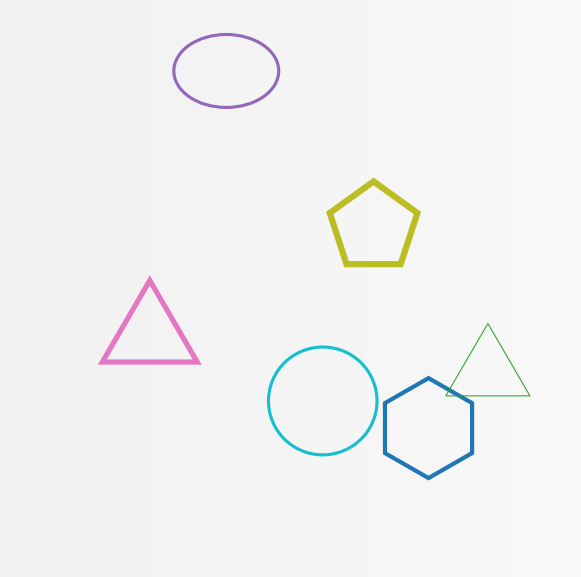[{"shape": "hexagon", "thickness": 2, "radius": 0.43, "center": [0.737, 0.258]}, {"shape": "triangle", "thickness": 0.5, "radius": 0.42, "center": [0.839, 0.355]}, {"shape": "oval", "thickness": 1.5, "radius": 0.45, "center": [0.389, 0.876]}, {"shape": "triangle", "thickness": 2.5, "radius": 0.47, "center": [0.258, 0.419]}, {"shape": "pentagon", "thickness": 3, "radius": 0.4, "center": [0.643, 0.606]}, {"shape": "circle", "thickness": 1.5, "radius": 0.47, "center": [0.555, 0.305]}]